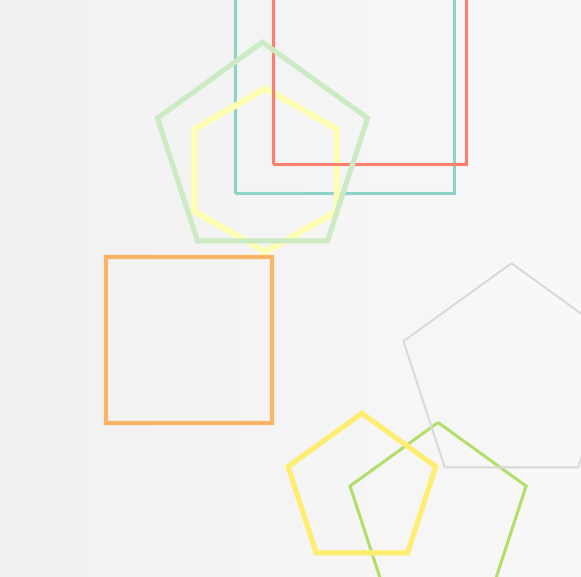[{"shape": "square", "thickness": 1.5, "radius": 0.94, "center": [0.592, 0.854]}, {"shape": "hexagon", "thickness": 3, "radius": 0.71, "center": [0.457, 0.704]}, {"shape": "square", "thickness": 1.5, "radius": 0.83, "center": [0.636, 0.881]}, {"shape": "square", "thickness": 2, "radius": 0.72, "center": [0.325, 0.41]}, {"shape": "pentagon", "thickness": 1.5, "radius": 0.8, "center": [0.754, 0.108]}, {"shape": "pentagon", "thickness": 1, "radius": 0.98, "center": [0.88, 0.348]}, {"shape": "pentagon", "thickness": 2.5, "radius": 0.95, "center": [0.452, 0.736]}, {"shape": "pentagon", "thickness": 2.5, "radius": 0.67, "center": [0.623, 0.15]}]